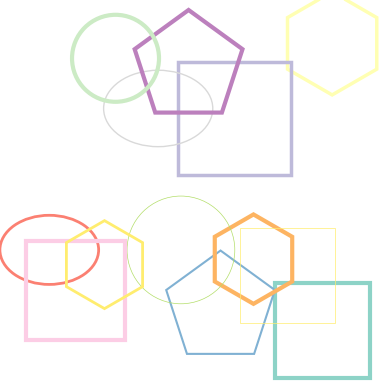[{"shape": "square", "thickness": 3, "radius": 0.62, "center": [0.838, 0.141]}, {"shape": "hexagon", "thickness": 2.5, "radius": 0.67, "center": [0.863, 0.887]}, {"shape": "square", "thickness": 2.5, "radius": 0.74, "center": [0.609, 0.692]}, {"shape": "oval", "thickness": 2, "radius": 0.64, "center": [0.128, 0.351]}, {"shape": "pentagon", "thickness": 1.5, "radius": 0.74, "center": [0.573, 0.201]}, {"shape": "hexagon", "thickness": 3, "radius": 0.58, "center": [0.658, 0.327]}, {"shape": "circle", "thickness": 0.5, "radius": 0.7, "center": [0.47, 0.351]}, {"shape": "square", "thickness": 3, "radius": 0.65, "center": [0.195, 0.245]}, {"shape": "oval", "thickness": 1, "radius": 0.71, "center": [0.411, 0.718]}, {"shape": "pentagon", "thickness": 3, "radius": 0.74, "center": [0.49, 0.827]}, {"shape": "circle", "thickness": 3, "radius": 0.56, "center": [0.3, 0.849]}, {"shape": "square", "thickness": 0.5, "radius": 0.62, "center": [0.746, 0.285]}, {"shape": "hexagon", "thickness": 2, "radius": 0.57, "center": [0.271, 0.313]}]